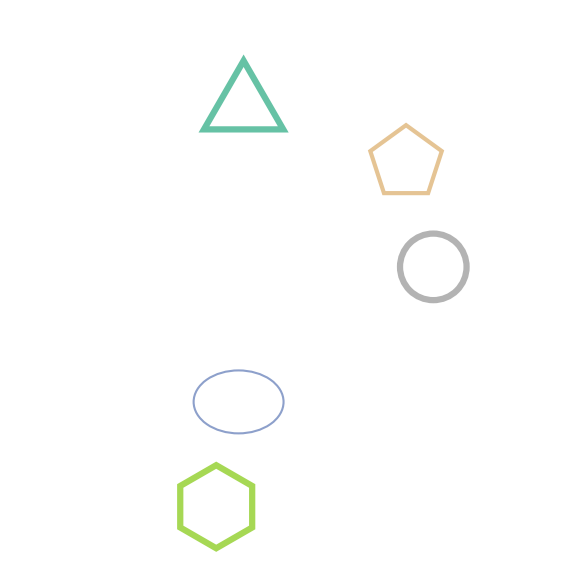[{"shape": "triangle", "thickness": 3, "radius": 0.4, "center": [0.422, 0.815]}, {"shape": "oval", "thickness": 1, "radius": 0.39, "center": [0.413, 0.303]}, {"shape": "hexagon", "thickness": 3, "radius": 0.36, "center": [0.374, 0.122]}, {"shape": "pentagon", "thickness": 2, "radius": 0.33, "center": [0.703, 0.717]}, {"shape": "circle", "thickness": 3, "radius": 0.29, "center": [0.75, 0.537]}]